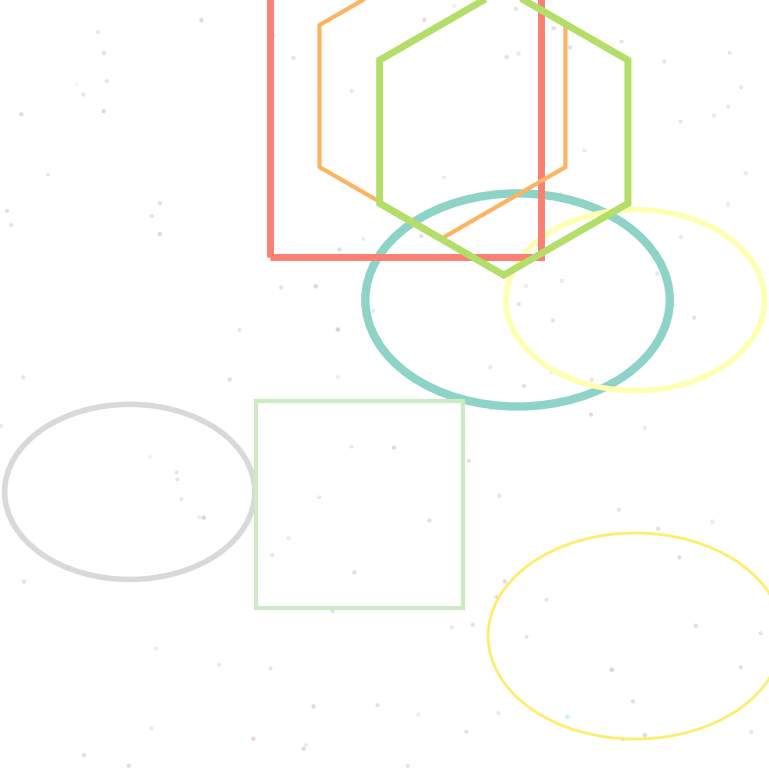[{"shape": "oval", "thickness": 3, "radius": 0.99, "center": [0.672, 0.61]}, {"shape": "oval", "thickness": 2, "radius": 0.84, "center": [0.825, 0.61]}, {"shape": "square", "thickness": 2.5, "radius": 0.88, "center": [0.526, 0.843]}, {"shape": "hexagon", "thickness": 1.5, "radius": 0.92, "center": [0.575, 0.875]}, {"shape": "hexagon", "thickness": 2.5, "radius": 0.93, "center": [0.654, 0.829]}, {"shape": "oval", "thickness": 2, "radius": 0.81, "center": [0.168, 0.361]}, {"shape": "square", "thickness": 1.5, "radius": 0.67, "center": [0.467, 0.345]}, {"shape": "oval", "thickness": 1, "radius": 0.96, "center": [0.825, 0.174]}]